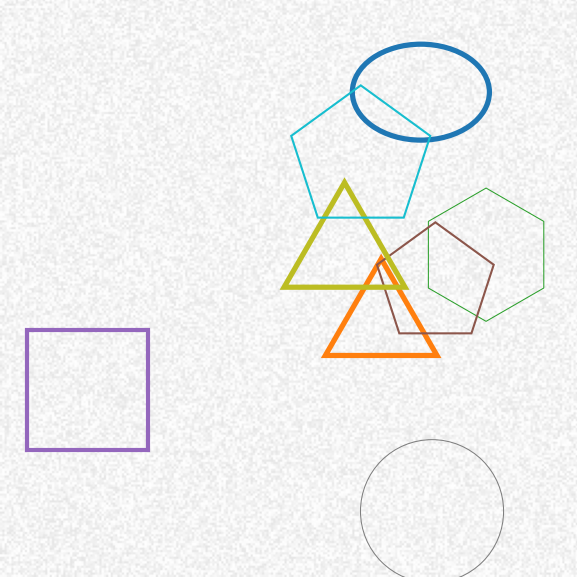[{"shape": "oval", "thickness": 2.5, "radius": 0.59, "center": [0.729, 0.84]}, {"shape": "triangle", "thickness": 2.5, "radius": 0.56, "center": [0.66, 0.439]}, {"shape": "hexagon", "thickness": 0.5, "radius": 0.58, "center": [0.842, 0.558]}, {"shape": "square", "thickness": 2, "radius": 0.52, "center": [0.151, 0.324]}, {"shape": "pentagon", "thickness": 1, "radius": 0.53, "center": [0.754, 0.508]}, {"shape": "circle", "thickness": 0.5, "radius": 0.62, "center": [0.748, 0.114]}, {"shape": "triangle", "thickness": 2.5, "radius": 0.6, "center": [0.597, 0.562]}, {"shape": "pentagon", "thickness": 1, "radius": 0.63, "center": [0.625, 0.725]}]